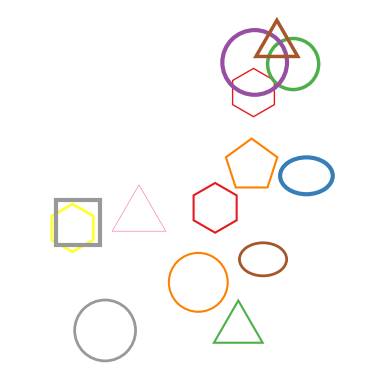[{"shape": "hexagon", "thickness": 1, "radius": 0.31, "center": [0.658, 0.76]}, {"shape": "hexagon", "thickness": 1.5, "radius": 0.32, "center": [0.559, 0.46]}, {"shape": "oval", "thickness": 3, "radius": 0.34, "center": [0.796, 0.543]}, {"shape": "triangle", "thickness": 1.5, "radius": 0.37, "center": [0.619, 0.146]}, {"shape": "circle", "thickness": 2.5, "radius": 0.33, "center": [0.761, 0.834]}, {"shape": "circle", "thickness": 3, "radius": 0.42, "center": [0.662, 0.838]}, {"shape": "pentagon", "thickness": 1.5, "radius": 0.35, "center": [0.654, 0.57]}, {"shape": "circle", "thickness": 1.5, "radius": 0.38, "center": [0.515, 0.267]}, {"shape": "hexagon", "thickness": 2, "radius": 0.31, "center": [0.188, 0.408]}, {"shape": "oval", "thickness": 2, "radius": 0.31, "center": [0.683, 0.326]}, {"shape": "triangle", "thickness": 2.5, "radius": 0.31, "center": [0.719, 0.885]}, {"shape": "triangle", "thickness": 0.5, "radius": 0.4, "center": [0.361, 0.44]}, {"shape": "circle", "thickness": 2, "radius": 0.4, "center": [0.273, 0.142]}, {"shape": "square", "thickness": 3, "radius": 0.29, "center": [0.203, 0.422]}]